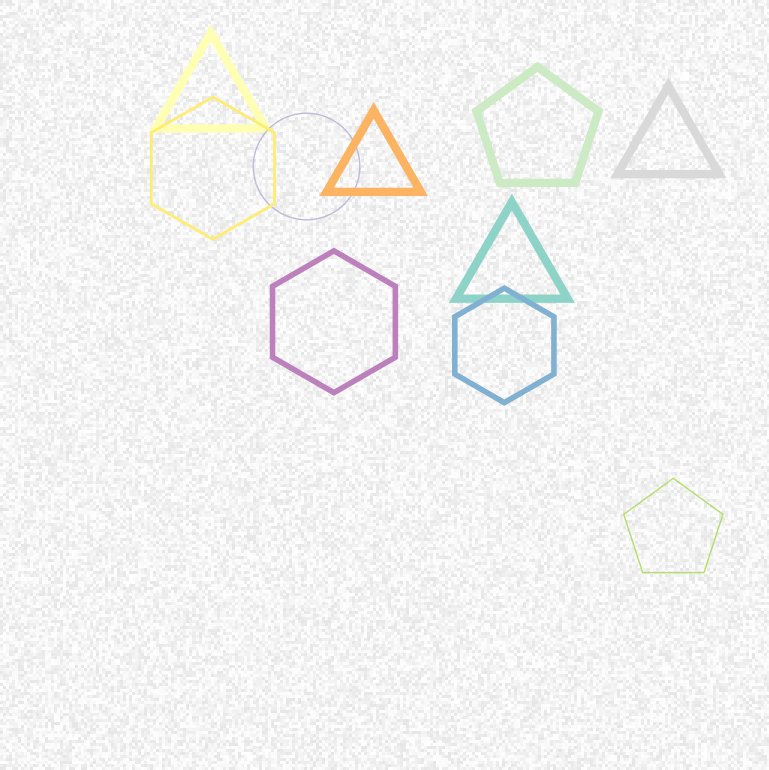[{"shape": "triangle", "thickness": 3, "radius": 0.42, "center": [0.665, 0.654]}, {"shape": "triangle", "thickness": 3, "radius": 0.41, "center": [0.274, 0.875]}, {"shape": "circle", "thickness": 0.5, "radius": 0.35, "center": [0.398, 0.784]}, {"shape": "hexagon", "thickness": 2, "radius": 0.37, "center": [0.655, 0.551]}, {"shape": "triangle", "thickness": 3, "radius": 0.35, "center": [0.485, 0.786]}, {"shape": "pentagon", "thickness": 0.5, "radius": 0.34, "center": [0.874, 0.311]}, {"shape": "triangle", "thickness": 3, "radius": 0.38, "center": [0.868, 0.812]}, {"shape": "hexagon", "thickness": 2, "radius": 0.46, "center": [0.434, 0.582]}, {"shape": "pentagon", "thickness": 3, "radius": 0.42, "center": [0.698, 0.83]}, {"shape": "hexagon", "thickness": 1, "radius": 0.46, "center": [0.277, 0.782]}]